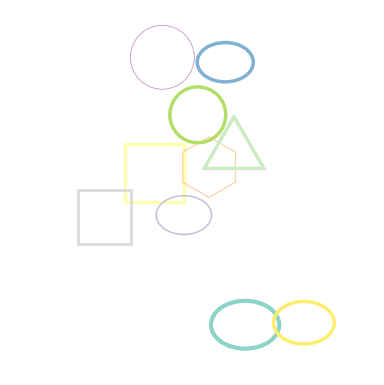[{"shape": "oval", "thickness": 3, "radius": 0.44, "center": [0.637, 0.157]}, {"shape": "square", "thickness": 2.5, "radius": 0.38, "center": [0.402, 0.55]}, {"shape": "oval", "thickness": 1, "radius": 0.36, "center": [0.478, 0.441]}, {"shape": "oval", "thickness": 2.5, "radius": 0.36, "center": [0.585, 0.838]}, {"shape": "hexagon", "thickness": 0.5, "radius": 0.39, "center": [0.543, 0.566]}, {"shape": "circle", "thickness": 2.5, "radius": 0.36, "center": [0.514, 0.702]}, {"shape": "square", "thickness": 2, "radius": 0.35, "center": [0.272, 0.436]}, {"shape": "circle", "thickness": 0.5, "radius": 0.41, "center": [0.422, 0.851]}, {"shape": "triangle", "thickness": 2.5, "radius": 0.45, "center": [0.608, 0.607]}, {"shape": "oval", "thickness": 2.5, "radius": 0.39, "center": [0.789, 0.162]}]